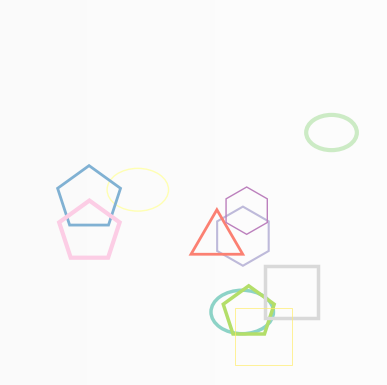[{"shape": "oval", "thickness": 2.5, "radius": 0.4, "center": [0.625, 0.19]}, {"shape": "oval", "thickness": 1, "radius": 0.4, "center": [0.356, 0.507]}, {"shape": "hexagon", "thickness": 1.5, "radius": 0.38, "center": [0.627, 0.387]}, {"shape": "triangle", "thickness": 2, "radius": 0.39, "center": [0.56, 0.378]}, {"shape": "pentagon", "thickness": 2, "radius": 0.43, "center": [0.23, 0.484]}, {"shape": "pentagon", "thickness": 2.5, "radius": 0.35, "center": [0.642, 0.188]}, {"shape": "pentagon", "thickness": 3, "radius": 0.41, "center": [0.231, 0.397]}, {"shape": "square", "thickness": 2.5, "radius": 0.34, "center": [0.752, 0.242]}, {"shape": "hexagon", "thickness": 1, "radius": 0.31, "center": [0.637, 0.453]}, {"shape": "oval", "thickness": 3, "radius": 0.33, "center": [0.856, 0.656]}, {"shape": "square", "thickness": 0.5, "radius": 0.37, "center": [0.681, 0.125]}]